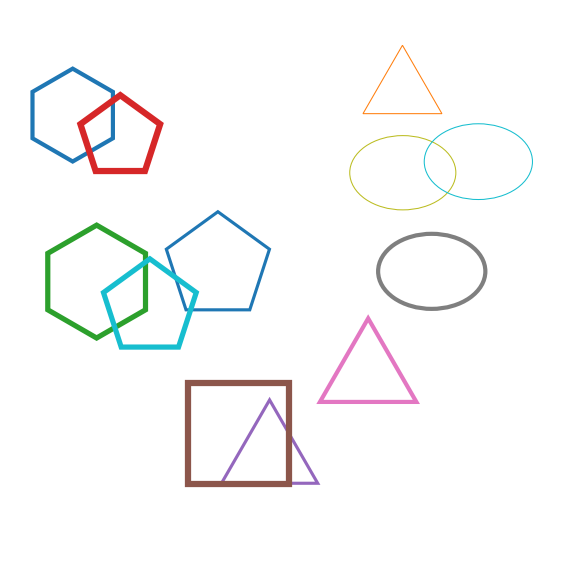[{"shape": "pentagon", "thickness": 1.5, "radius": 0.47, "center": [0.377, 0.539]}, {"shape": "hexagon", "thickness": 2, "radius": 0.4, "center": [0.126, 0.8]}, {"shape": "triangle", "thickness": 0.5, "radius": 0.39, "center": [0.697, 0.842]}, {"shape": "hexagon", "thickness": 2.5, "radius": 0.49, "center": [0.167, 0.512]}, {"shape": "pentagon", "thickness": 3, "radius": 0.36, "center": [0.208, 0.762]}, {"shape": "triangle", "thickness": 1.5, "radius": 0.48, "center": [0.467, 0.21]}, {"shape": "square", "thickness": 3, "radius": 0.44, "center": [0.413, 0.249]}, {"shape": "triangle", "thickness": 2, "radius": 0.48, "center": [0.638, 0.351]}, {"shape": "oval", "thickness": 2, "radius": 0.46, "center": [0.748, 0.529]}, {"shape": "oval", "thickness": 0.5, "radius": 0.46, "center": [0.697, 0.7]}, {"shape": "oval", "thickness": 0.5, "radius": 0.47, "center": [0.828, 0.719]}, {"shape": "pentagon", "thickness": 2.5, "radius": 0.42, "center": [0.26, 0.466]}]